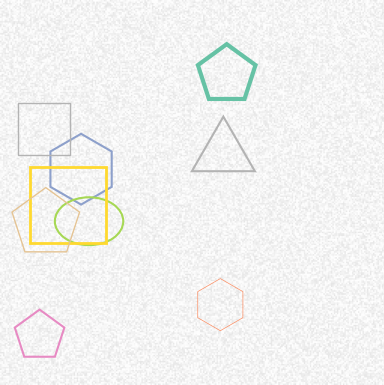[{"shape": "pentagon", "thickness": 3, "radius": 0.39, "center": [0.589, 0.807]}, {"shape": "hexagon", "thickness": 0.5, "radius": 0.34, "center": [0.572, 0.209]}, {"shape": "hexagon", "thickness": 1.5, "radius": 0.46, "center": [0.211, 0.561]}, {"shape": "pentagon", "thickness": 1.5, "radius": 0.34, "center": [0.103, 0.128]}, {"shape": "oval", "thickness": 1.5, "radius": 0.44, "center": [0.231, 0.425]}, {"shape": "square", "thickness": 2, "radius": 0.49, "center": [0.176, 0.467]}, {"shape": "pentagon", "thickness": 1, "radius": 0.46, "center": [0.119, 0.421]}, {"shape": "triangle", "thickness": 1.5, "radius": 0.47, "center": [0.58, 0.603]}, {"shape": "square", "thickness": 1, "radius": 0.34, "center": [0.114, 0.665]}]